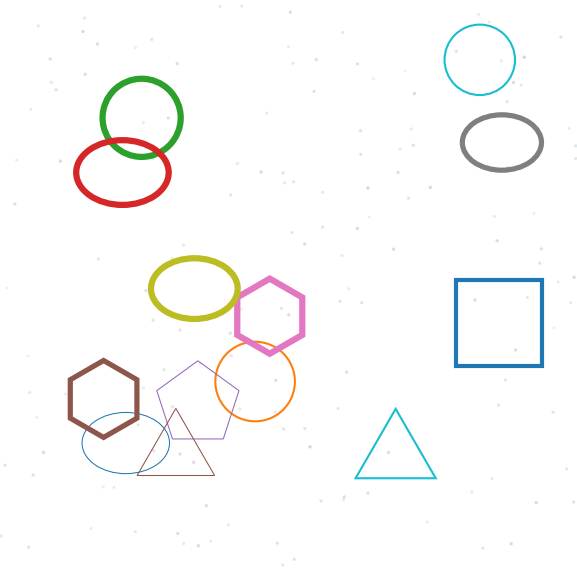[{"shape": "square", "thickness": 2, "radius": 0.37, "center": [0.863, 0.44]}, {"shape": "oval", "thickness": 0.5, "radius": 0.38, "center": [0.218, 0.232]}, {"shape": "circle", "thickness": 1, "radius": 0.34, "center": [0.442, 0.338]}, {"shape": "circle", "thickness": 3, "radius": 0.34, "center": [0.245, 0.795]}, {"shape": "oval", "thickness": 3, "radius": 0.4, "center": [0.212, 0.7]}, {"shape": "pentagon", "thickness": 0.5, "radius": 0.37, "center": [0.343, 0.3]}, {"shape": "triangle", "thickness": 0.5, "radius": 0.39, "center": [0.304, 0.215]}, {"shape": "hexagon", "thickness": 2.5, "radius": 0.33, "center": [0.179, 0.308]}, {"shape": "hexagon", "thickness": 3, "radius": 0.32, "center": [0.467, 0.452]}, {"shape": "oval", "thickness": 2.5, "radius": 0.34, "center": [0.869, 0.752]}, {"shape": "oval", "thickness": 3, "radius": 0.38, "center": [0.337, 0.499]}, {"shape": "circle", "thickness": 1, "radius": 0.3, "center": [0.831, 0.896]}, {"shape": "triangle", "thickness": 1, "radius": 0.4, "center": [0.685, 0.211]}]